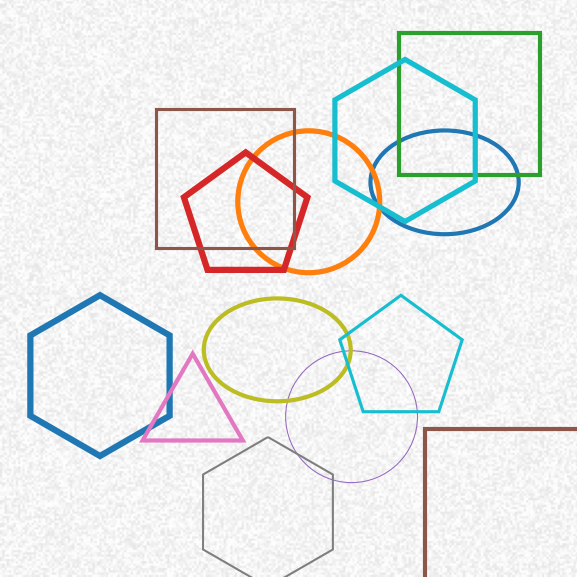[{"shape": "hexagon", "thickness": 3, "radius": 0.7, "center": [0.173, 0.349]}, {"shape": "oval", "thickness": 2, "radius": 0.64, "center": [0.77, 0.683]}, {"shape": "circle", "thickness": 2.5, "radius": 0.61, "center": [0.535, 0.65]}, {"shape": "square", "thickness": 2, "radius": 0.61, "center": [0.813, 0.819]}, {"shape": "pentagon", "thickness": 3, "radius": 0.56, "center": [0.425, 0.623]}, {"shape": "circle", "thickness": 0.5, "radius": 0.57, "center": [0.609, 0.278]}, {"shape": "square", "thickness": 1.5, "radius": 0.6, "center": [0.39, 0.69]}, {"shape": "square", "thickness": 2, "radius": 0.7, "center": [0.876, 0.117]}, {"shape": "triangle", "thickness": 2, "radius": 0.5, "center": [0.334, 0.286]}, {"shape": "hexagon", "thickness": 1, "radius": 0.65, "center": [0.464, 0.113]}, {"shape": "oval", "thickness": 2, "radius": 0.64, "center": [0.48, 0.393]}, {"shape": "hexagon", "thickness": 2.5, "radius": 0.7, "center": [0.701, 0.756]}, {"shape": "pentagon", "thickness": 1.5, "radius": 0.56, "center": [0.694, 0.376]}]